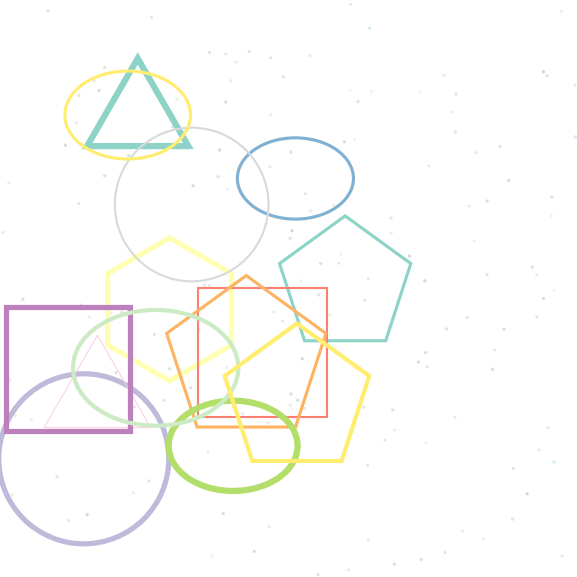[{"shape": "triangle", "thickness": 3, "radius": 0.51, "center": [0.238, 0.797]}, {"shape": "pentagon", "thickness": 1.5, "radius": 0.6, "center": [0.598, 0.506]}, {"shape": "hexagon", "thickness": 2.5, "radius": 0.62, "center": [0.294, 0.464]}, {"shape": "circle", "thickness": 2.5, "radius": 0.74, "center": [0.145, 0.205]}, {"shape": "square", "thickness": 1, "radius": 0.56, "center": [0.455, 0.389]}, {"shape": "oval", "thickness": 1.5, "radius": 0.5, "center": [0.512, 0.69]}, {"shape": "pentagon", "thickness": 1.5, "radius": 0.72, "center": [0.426, 0.377]}, {"shape": "oval", "thickness": 3, "radius": 0.56, "center": [0.404, 0.227]}, {"shape": "triangle", "thickness": 0.5, "radius": 0.53, "center": [0.169, 0.312]}, {"shape": "circle", "thickness": 1, "radius": 0.67, "center": [0.332, 0.645]}, {"shape": "square", "thickness": 2.5, "radius": 0.54, "center": [0.117, 0.359]}, {"shape": "oval", "thickness": 2, "radius": 0.72, "center": [0.27, 0.362]}, {"shape": "pentagon", "thickness": 2, "radius": 0.66, "center": [0.514, 0.307]}, {"shape": "oval", "thickness": 1.5, "radius": 0.54, "center": [0.221, 0.8]}]